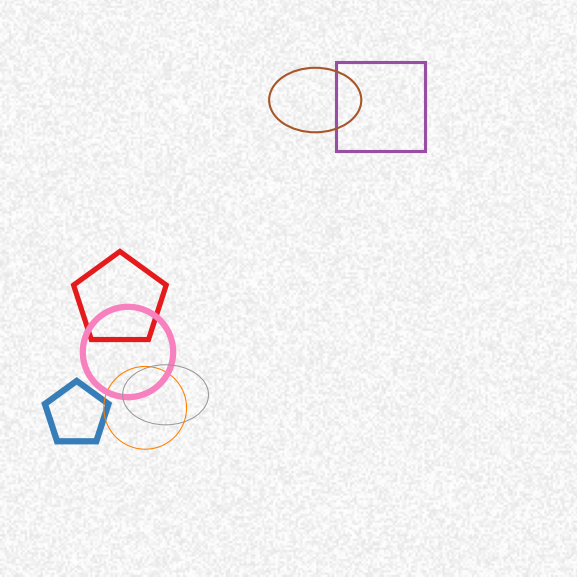[{"shape": "pentagon", "thickness": 2.5, "radius": 0.42, "center": [0.208, 0.479]}, {"shape": "pentagon", "thickness": 3, "radius": 0.29, "center": [0.133, 0.282]}, {"shape": "square", "thickness": 1.5, "radius": 0.39, "center": [0.659, 0.814]}, {"shape": "circle", "thickness": 0.5, "radius": 0.36, "center": [0.251, 0.293]}, {"shape": "oval", "thickness": 1, "radius": 0.4, "center": [0.546, 0.826]}, {"shape": "circle", "thickness": 3, "radius": 0.39, "center": [0.222, 0.39]}, {"shape": "oval", "thickness": 0.5, "radius": 0.37, "center": [0.287, 0.316]}]